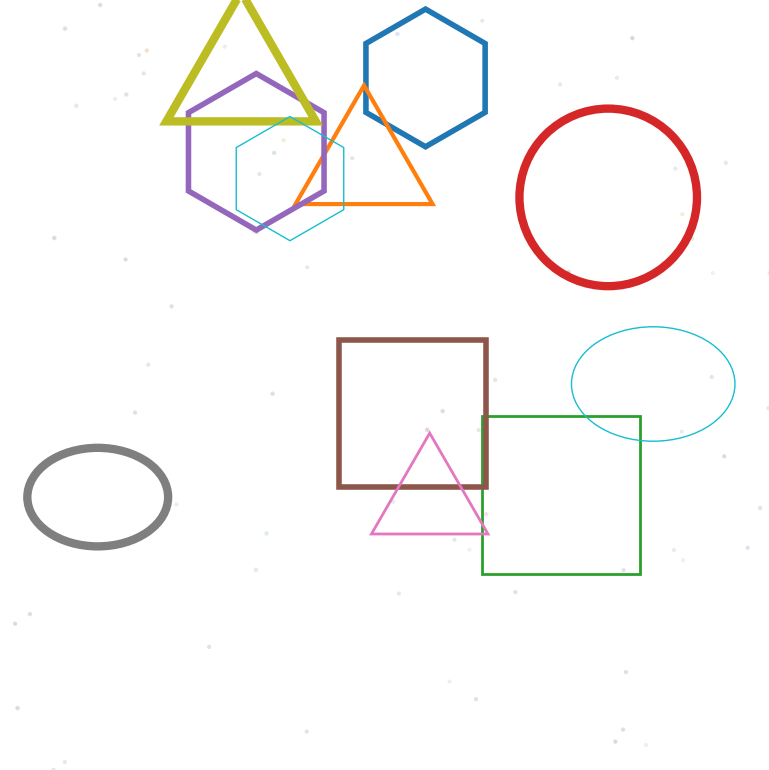[{"shape": "hexagon", "thickness": 2, "radius": 0.45, "center": [0.553, 0.899]}, {"shape": "triangle", "thickness": 1.5, "radius": 0.51, "center": [0.473, 0.786]}, {"shape": "square", "thickness": 1, "radius": 0.51, "center": [0.728, 0.357]}, {"shape": "circle", "thickness": 3, "radius": 0.58, "center": [0.79, 0.744]}, {"shape": "hexagon", "thickness": 2, "radius": 0.51, "center": [0.333, 0.803]}, {"shape": "square", "thickness": 2, "radius": 0.48, "center": [0.536, 0.463]}, {"shape": "triangle", "thickness": 1, "radius": 0.44, "center": [0.558, 0.35]}, {"shape": "oval", "thickness": 3, "radius": 0.46, "center": [0.127, 0.354]}, {"shape": "triangle", "thickness": 3, "radius": 0.56, "center": [0.313, 0.898]}, {"shape": "oval", "thickness": 0.5, "radius": 0.53, "center": [0.848, 0.501]}, {"shape": "hexagon", "thickness": 0.5, "radius": 0.4, "center": [0.377, 0.768]}]